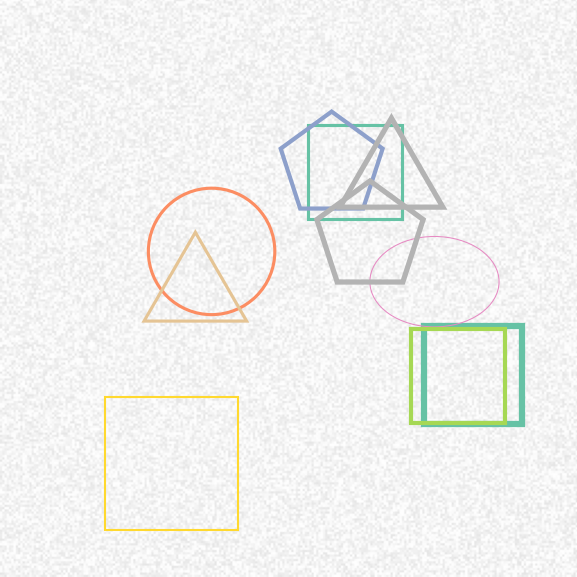[{"shape": "square", "thickness": 3, "radius": 0.42, "center": [0.819, 0.35]}, {"shape": "square", "thickness": 1.5, "radius": 0.41, "center": [0.615, 0.701]}, {"shape": "circle", "thickness": 1.5, "radius": 0.55, "center": [0.366, 0.564]}, {"shape": "pentagon", "thickness": 2, "radius": 0.46, "center": [0.574, 0.713]}, {"shape": "oval", "thickness": 0.5, "radius": 0.56, "center": [0.752, 0.511]}, {"shape": "square", "thickness": 2, "radius": 0.41, "center": [0.793, 0.348]}, {"shape": "square", "thickness": 1, "radius": 0.58, "center": [0.296, 0.196]}, {"shape": "triangle", "thickness": 1.5, "radius": 0.51, "center": [0.338, 0.494]}, {"shape": "triangle", "thickness": 2.5, "radius": 0.51, "center": [0.678, 0.692]}, {"shape": "pentagon", "thickness": 2.5, "radius": 0.48, "center": [0.641, 0.589]}]